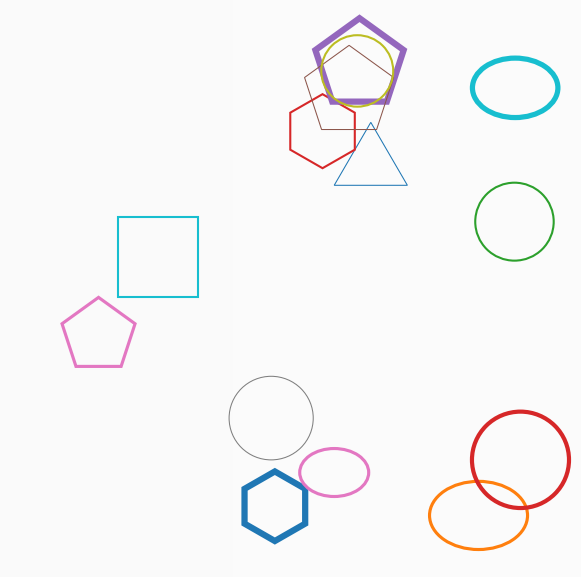[{"shape": "triangle", "thickness": 0.5, "radius": 0.36, "center": [0.638, 0.715]}, {"shape": "hexagon", "thickness": 3, "radius": 0.3, "center": [0.473, 0.123]}, {"shape": "oval", "thickness": 1.5, "radius": 0.42, "center": [0.823, 0.107]}, {"shape": "circle", "thickness": 1, "radius": 0.34, "center": [0.885, 0.615]}, {"shape": "circle", "thickness": 2, "radius": 0.42, "center": [0.895, 0.203]}, {"shape": "hexagon", "thickness": 1, "radius": 0.32, "center": [0.555, 0.772]}, {"shape": "pentagon", "thickness": 3, "radius": 0.4, "center": [0.619, 0.888]}, {"shape": "pentagon", "thickness": 0.5, "radius": 0.4, "center": [0.601, 0.84]}, {"shape": "oval", "thickness": 1.5, "radius": 0.3, "center": [0.575, 0.181]}, {"shape": "pentagon", "thickness": 1.5, "radius": 0.33, "center": [0.17, 0.418]}, {"shape": "circle", "thickness": 0.5, "radius": 0.36, "center": [0.467, 0.275]}, {"shape": "circle", "thickness": 1, "radius": 0.31, "center": [0.615, 0.876]}, {"shape": "square", "thickness": 1, "radius": 0.35, "center": [0.272, 0.554]}, {"shape": "oval", "thickness": 2.5, "radius": 0.37, "center": [0.886, 0.847]}]